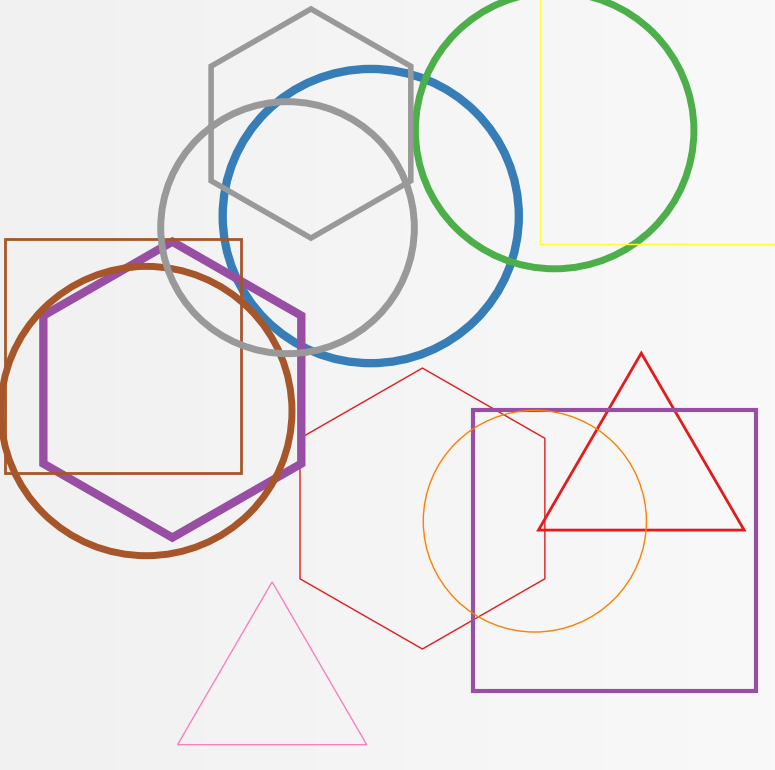[{"shape": "hexagon", "thickness": 0.5, "radius": 0.91, "center": [0.545, 0.34]}, {"shape": "triangle", "thickness": 1, "radius": 0.77, "center": [0.827, 0.388]}, {"shape": "circle", "thickness": 3, "radius": 0.96, "center": [0.478, 0.719]}, {"shape": "circle", "thickness": 2.5, "radius": 0.9, "center": [0.716, 0.831]}, {"shape": "hexagon", "thickness": 3, "radius": 0.96, "center": [0.222, 0.494]}, {"shape": "square", "thickness": 1.5, "radius": 0.91, "center": [0.793, 0.286]}, {"shape": "circle", "thickness": 0.5, "radius": 0.72, "center": [0.69, 0.323]}, {"shape": "square", "thickness": 0.5, "radius": 0.84, "center": [0.864, 0.85]}, {"shape": "circle", "thickness": 2.5, "radius": 0.94, "center": [0.189, 0.466]}, {"shape": "square", "thickness": 1, "radius": 0.76, "center": [0.159, 0.538]}, {"shape": "triangle", "thickness": 0.5, "radius": 0.7, "center": [0.351, 0.103]}, {"shape": "circle", "thickness": 2.5, "radius": 0.82, "center": [0.371, 0.704]}, {"shape": "hexagon", "thickness": 2, "radius": 0.74, "center": [0.401, 0.84]}]